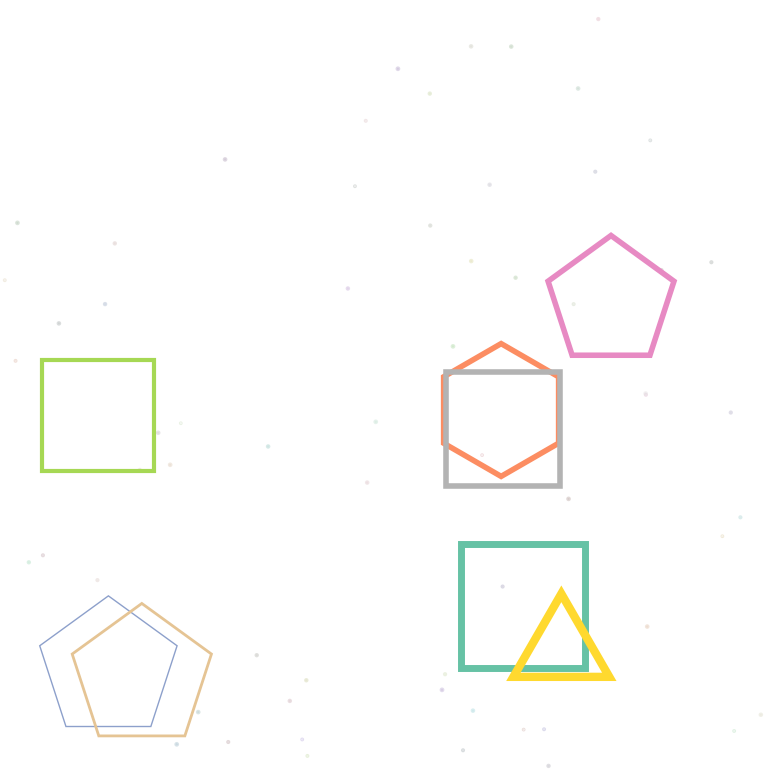[{"shape": "square", "thickness": 2.5, "radius": 0.4, "center": [0.679, 0.213]}, {"shape": "hexagon", "thickness": 2, "radius": 0.43, "center": [0.651, 0.468]}, {"shape": "pentagon", "thickness": 0.5, "radius": 0.47, "center": [0.141, 0.132]}, {"shape": "pentagon", "thickness": 2, "radius": 0.43, "center": [0.794, 0.608]}, {"shape": "square", "thickness": 1.5, "radius": 0.36, "center": [0.127, 0.46]}, {"shape": "triangle", "thickness": 3, "radius": 0.36, "center": [0.729, 0.157]}, {"shape": "pentagon", "thickness": 1, "radius": 0.48, "center": [0.184, 0.121]}, {"shape": "square", "thickness": 2, "radius": 0.37, "center": [0.654, 0.442]}]